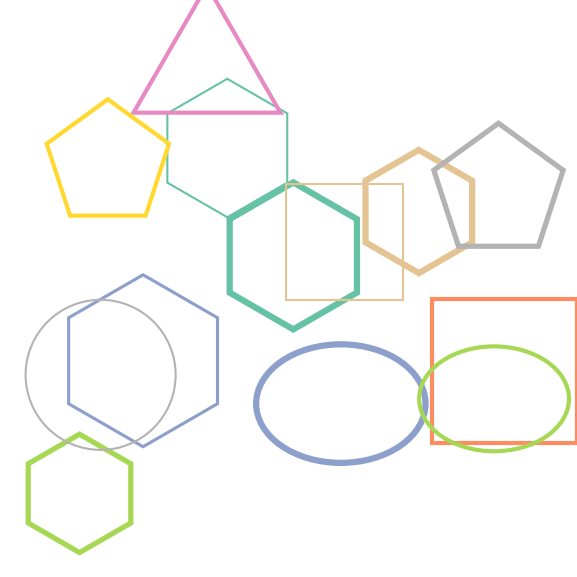[{"shape": "hexagon", "thickness": 3, "radius": 0.64, "center": [0.508, 0.556]}, {"shape": "hexagon", "thickness": 1, "radius": 0.6, "center": [0.394, 0.743]}, {"shape": "square", "thickness": 2, "radius": 0.63, "center": [0.873, 0.357]}, {"shape": "oval", "thickness": 3, "radius": 0.73, "center": [0.59, 0.3]}, {"shape": "hexagon", "thickness": 1.5, "radius": 0.74, "center": [0.248, 0.374]}, {"shape": "triangle", "thickness": 2, "radius": 0.73, "center": [0.358, 0.877]}, {"shape": "hexagon", "thickness": 2.5, "radius": 0.51, "center": [0.138, 0.145]}, {"shape": "oval", "thickness": 2, "radius": 0.65, "center": [0.856, 0.309]}, {"shape": "pentagon", "thickness": 2, "radius": 0.56, "center": [0.187, 0.716]}, {"shape": "hexagon", "thickness": 3, "radius": 0.53, "center": [0.725, 0.633]}, {"shape": "square", "thickness": 1, "radius": 0.51, "center": [0.597, 0.58]}, {"shape": "pentagon", "thickness": 2.5, "radius": 0.59, "center": [0.863, 0.668]}, {"shape": "circle", "thickness": 1, "radius": 0.65, "center": [0.174, 0.35]}]